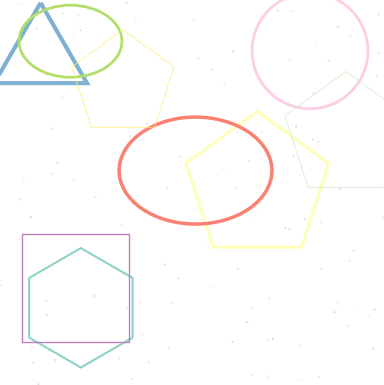[{"shape": "hexagon", "thickness": 1.5, "radius": 0.78, "center": [0.21, 0.201]}, {"shape": "pentagon", "thickness": 2, "radius": 0.98, "center": [0.668, 0.516]}, {"shape": "oval", "thickness": 2.5, "radius": 0.99, "center": [0.508, 0.557]}, {"shape": "triangle", "thickness": 3, "radius": 0.7, "center": [0.105, 0.854]}, {"shape": "oval", "thickness": 2, "radius": 0.67, "center": [0.183, 0.893]}, {"shape": "circle", "thickness": 2, "radius": 0.75, "center": [0.805, 0.868]}, {"shape": "square", "thickness": 1, "radius": 0.7, "center": [0.196, 0.253]}, {"shape": "pentagon", "thickness": 0.5, "radius": 0.83, "center": [0.899, 0.648]}, {"shape": "pentagon", "thickness": 0.5, "radius": 0.7, "center": [0.319, 0.783]}]